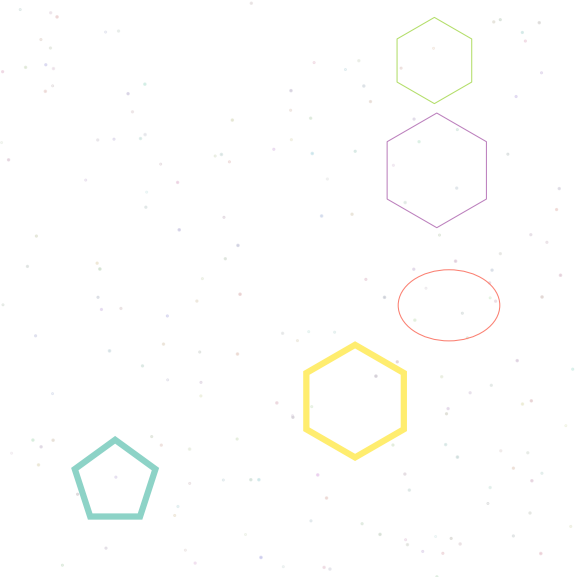[{"shape": "pentagon", "thickness": 3, "radius": 0.37, "center": [0.199, 0.164]}, {"shape": "oval", "thickness": 0.5, "radius": 0.44, "center": [0.777, 0.47]}, {"shape": "hexagon", "thickness": 0.5, "radius": 0.37, "center": [0.752, 0.894]}, {"shape": "hexagon", "thickness": 0.5, "radius": 0.5, "center": [0.756, 0.704]}, {"shape": "hexagon", "thickness": 3, "radius": 0.49, "center": [0.615, 0.305]}]